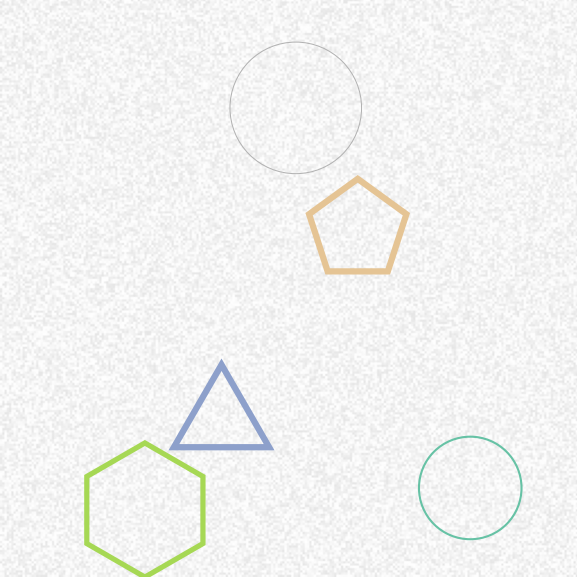[{"shape": "circle", "thickness": 1, "radius": 0.44, "center": [0.814, 0.154]}, {"shape": "triangle", "thickness": 3, "radius": 0.48, "center": [0.384, 0.272]}, {"shape": "hexagon", "thickness": 2.5, "radius": 0.58, "center": [0.251, 0.116]}, {"shape": "pentagon", "thickness": 3, "radius": 0.44, "center": [0.619, 0.601]}, {"shape": "circle", "thickness": 0.5, "radius": 0.57, "center": [0.512, 0.812]}]